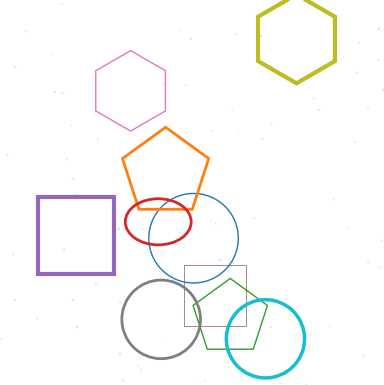[{"shape": "circle", "thickness": 1, "radius": 0.58, "center": [0.503, 0.381]}, {"shape": "pentagon", "thickness": 2, "radius": 0.59, "center": [0.43, 0.552]}, {"shape": "pentagon", "thickness": 1, "radius": 0.51, "center": [0.598, 0.175]}, {"shape": "oval", "thickness": 2, "radius": 0.43, "center": [0.411, 0.424]}, {"shape": "square", "thickness": 3, "radius": 0.5, "center": [0.198, 0.388]}, {"shape": "square", "thickness": 0.5, "radius": 0.4, "center": [0.558, 0.233]}, {"shape": "hexagon", "thickness": 1, "radius": 0.52, "center": [0.339, 0.764]}, {"shape": "circle", "thickness": 2, "radius": 0.51, "center": [0.419, 0.17]}, {"shape": "hexagon", "thickness": 3, "radius": 0.58, "center": [0.77, 0.899]}, {"shape": "circle", "thickness": 2.5, "radius": 0.51, "center": [0.689, 0.12]}]